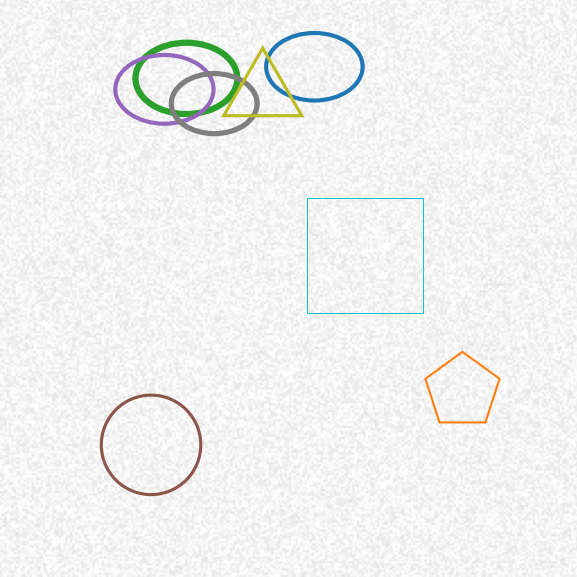[{"shape": "oval", "thickness": 2, "radius": 0.42, "center": [0.544, 0.884]}, {"shape": "pentagon", "thickness": 1, "radius": 0.34, "center": [0.801, 0.322]}, {"shape": "oval", "thickness": 3, "radius": 0.44, "center": [0.323, 0.863]}, {"shape": "oval", "thickness": 2, "radius": 0.43, "center": [0.285, 0.844]}, {"shape": "circle", "thickness": 1.5, "radius": 0.43, "center": [0.262, 0.229]}, {"shape": "oval", "thickness": 2.5, "radius": 0.37, "center": [0.371, 0.82]}, {"shape": "triangle", "thickness": 1.5, "radius": 0.39, "center": [0.455, 0.838]}, {"shape": "square", "thickness": 0.5, "radius": 0.5, "center": [0.632, 0.557]}]